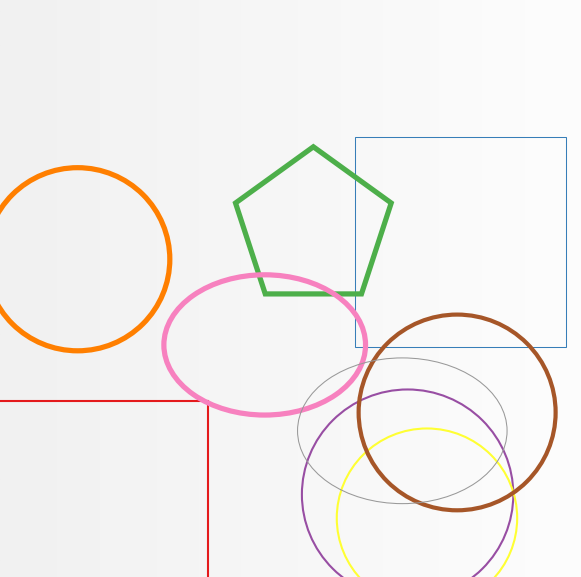[{"shape": "square", "thickness": 1, "radius": 1.0, "center": [0.159, 0.105]}, {"shape": "square", "thickness": 0.5, "radius": 0.91, "center": [0.792, 0.58]}, {"shape": "pentagon", "thickness": 2.5, "radius": 0.7, "center": [0.539, 0.604]}, {"shape": "circle", "thickness": 1, "radius": 0.91, "center": [0.701, 0.143]}, {"shape": "circle", "thickness": 2.5, "radius": 0.79, "center": [0.134, 0.55]}, {"shape": "circle", "thickness": 1, "radius": 0.78, "center": [0.735, 0.102]}, {"shape": "circle", "thickness": 2, "radius": 0.85, "center": [0.786, 0.285]}, {"shape": "oval", "thickness": 2.5, "radius": 0.87, "center": [0.455, 0.402]}, {"shape": "oval", "thickness": 0.5, "radius": 0.9, "center": [0.692, 0.253]}]